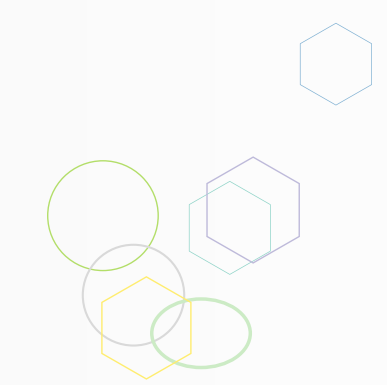[{"shape": "hexagon", "thickness": 0.5, "radius": 0.6, "center": [0.593, 0.408]}, {"shape": "hexagon", "thickness": 1, "radius": 0.69, "center": [0.653, 0.454]}, {"shape": "hexagon", "thickness": 0.5, "radius": 0.53, "center": [0.867, 0.833]}, {"shape": "circle", "thickness": 1, "radius": 0.71, "center": [0.266, 0.44]}, {"shape": "circle", "thickness": 1.5, "radius": 0.65, "center": [0.345, 0.233]}, {"shape": "oval", "thickness": 2.5, "radius": 0.64, "center": [0.519, 0.134]}, {"shape": "hexagon", "thickness": 1, "radius": 0.66, "center": [0.378, 0.148]}]